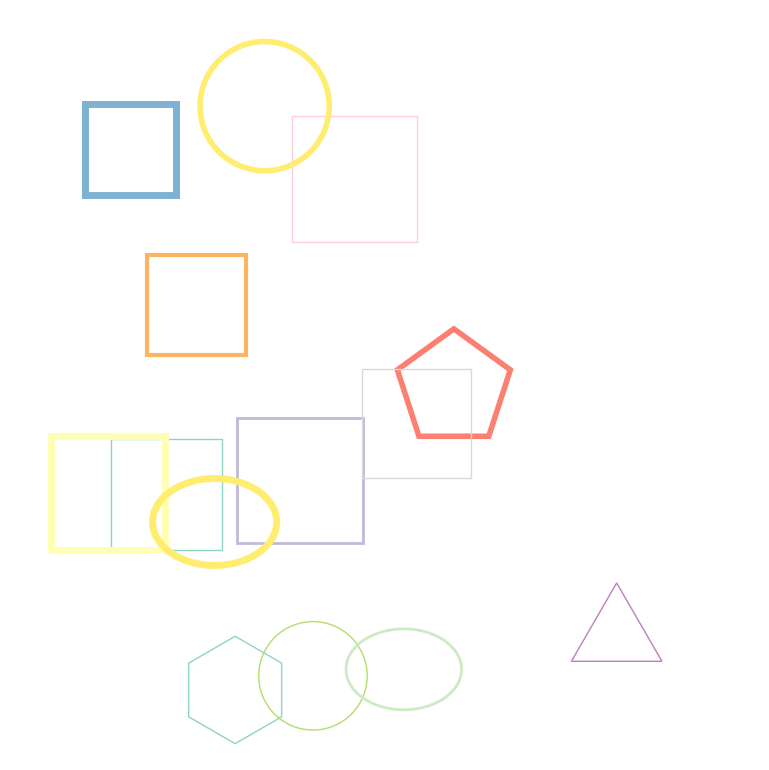[{"shape": "square", "thickness": 0.5, "radius": 0.36, "center": [0.216, 0.358]}, {"shape": "hexagon", "thickness": 0.5, "radius": 0.35, "center": [0.305, 0.104]}, {"shape": "square", "thickness": 2.5, "radius": 0.37, "center": [0.14, 0.36]}, {"shape": "square", "thickness": 1, "radius": 0.41, "center": [0.39, 0.376]}, {"shape": "pentagon", "thickness": 2, "radius": 0.39, "center": [0.589, 0.496]}, {"shape": "square", "thickness": 2.5, "radius": 0.3, "center": [0.169, 0.806]}, {"shape": "square", "thickness": 1.5, "radius": 0.32, "center": [0.255, 0.604]}, {"shape": "circle", "thickness": 0.5, "radius": 0.35, "center": [0.406, 0.122]}, {"shape": "square", "thickness": 0.5, "radius": 0.41, "center": [0.461, 0.767]}, {"shape": "square", "thickness": 0.5, "radius": 0.36, "center": [0.541, 0.45]}, {"shape": "triangle", "thickness": 0.5, "radius": 0.34, "center": [0.801, 0.175]}, {"shape": "oval", "thickness": 1, "radius": 0.38, "center": [0.524, 0.131]}, {"shape": "oval", "thickness": 2.5, "radius": 0.4, "center": [0.279, 0.322]}, {"shape": "circle", "thickness": 2, "radius": 0.42, "center": [0.344, 0.862]}]